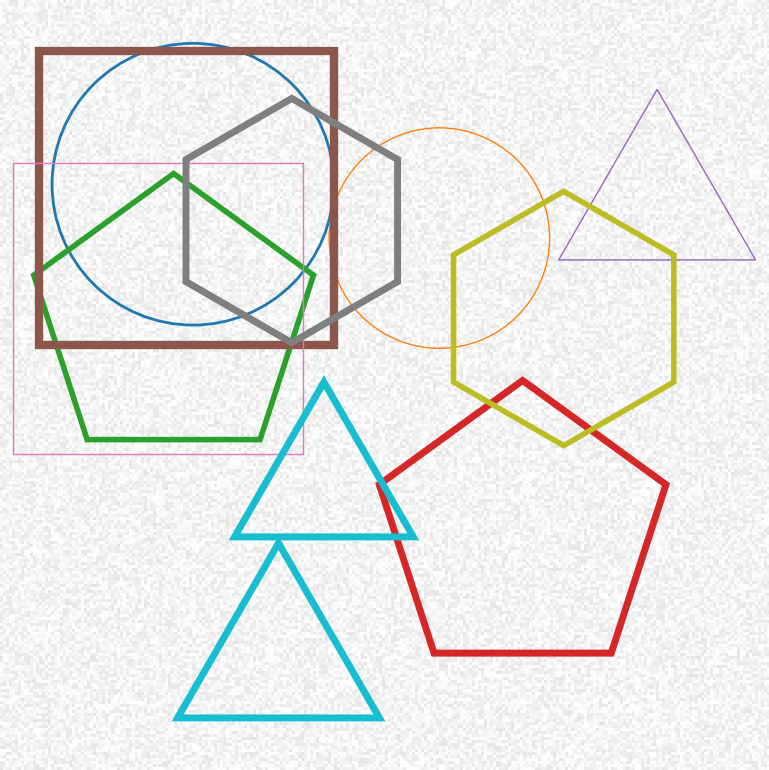[{"shape": "circle", "thickness": 1, "radius": 0.91, "center": [0.251, 0.761]}, {"shape": "circle", "thickness": 0.5, "radius": 0.72, "center": [0.571, 0.691]}, {"shape": "pentagon", "thickness": 2, "radius": 0.95, "center": [0.225, 0.584]}, {"shape": "pentagon", "thickness": 2.5, "radius": 0.98, "center": [0.679, 0.31]}, {"shape": "triangle", "thickness": 0.5, "radius": 0.74, "center": [0.853, 0.736]}, {"shape": "square", "thickness": 3, "radius": 0.96, "center": [0.242, 0.743]}, {"shape": "square", "thickness": 0.5, "radius": 0.94, "center": [0.205, 0.599]}, {"shape": "hexagon", "thickness": 2.5, "radius": 0.79, "center": [0.379, 0.714]}, {"shape": "hexagon", "thickness": 2, "radius": 0.83, "center": [0.732, 0.586]}, {"shape": "triangle", "thickness": 2.5, "radius": 0.76, "center": [0.362, 0.143]}, {"shape": "triangle", "thickness": 2.5, "radius": 0.67, "center": [0.421, 0.37]}]